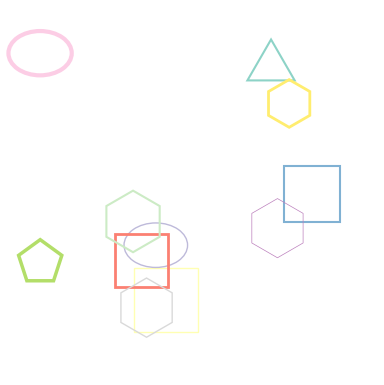[{"shape": "triangle", "thickness": 1.5, "radius": 0.35, "center": [0.704, 0.827]}, {"shape": "square", "thickness": 1, "radius": 0.42, "center": [0.432, 0.22]}, {"shape": "oval", "thickness": 1, "radius": 0.41, "center": [0.405, 0.363]}, {"shape": "square", "thickness": 2, "radius": 0.34, "center": [0.366, 0.323]}, {"shape": "square", "thickness": 1.5, "radius": 0.36, "center": [0.812, 0.497]}, {"shape": "pentagon", "thickness": 2.5, "radius": 0.3, "center": [0.104, 0.318]}, {"shape": "oval", "thickness": 3, "radius": 0.41, "center": [0.104, 0.862]}, {"shape": "hexagon", "thickness": 1, "radius": 0.38, "center": [0.381, 0.201]}, {"shape": "hexagon", "thickness": 0.5, "radius": 0.38, "center": [0.721, 0.407]}, {"shape": "hexagon", "thickness": 1.5, "radius": 0.4, "center": [0.346, 0.425]}, {"shape": "hexagon", "thickness": 2, "radius": 0.31, "center": [0.751, 0.731]}]